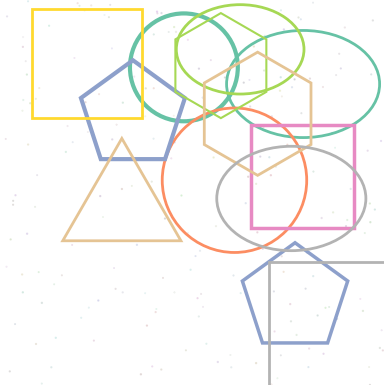[{"shape": "oval", "thickness": 2, "radius": 0.99, "center": [0.787, 0.782]}, {"shape": "circle", "thickness": 3, "radius": 0.7, "center": [0.478, 0.825]}, {"shape": "circle", "thickness": 2, "radius": 0.94, "center": [0.609, 0.532]}, {"shape": "pentagon", "thickness": 3, "radius": 0.71, "center": [0.345, 0.702]}, {"shape": "pentagon", "thickness": 2.5, "radius": 0.72, "center": [0.766, 0.226]}, {"shape": "square", "thickness": 2.5, "radius": 0.67, "center": [0.786, 0.541]}, {"shape": "hexagon", "thickness": 1.5, "radius": 0.68, "center": [0.574, 0.83]}, {"shape": "oval", "thickness": 2, "radius": 0.83, "center": [0.624, 0.872]}, {"shape": "square", "thickness": 2, "radius": 0.71, "center": [0.226, 0.834]}, {"shape": "triangle", "thickness": 2, "radius": 0.89, "center": [0.316, 0.463]}, {"shape": "hexagon", "thickness": 2, "radius": 0.8, "center": [0.669, 0.705]}, {"shape": "oval", "thickness": 2, "radius": 0.97, "center": [0.757, 0.484]}, {"shape": "square", "thickness": 2, "radius": 0.99, "center": [0.898, 0.12]}]